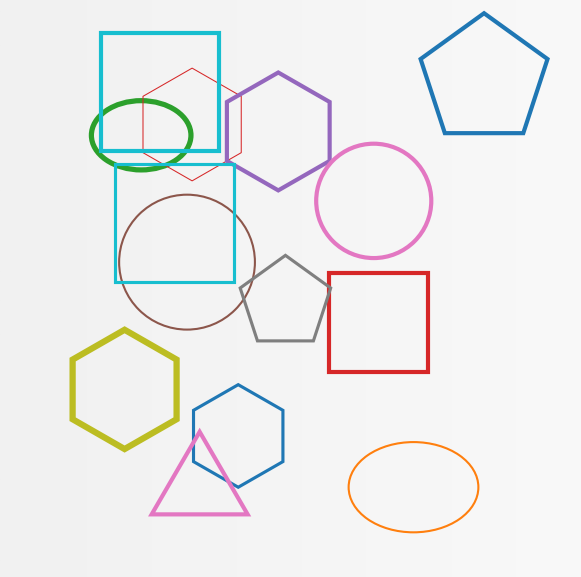[{"shape": "pentagon", "thickness": 2, "radius": 0.57, "center": [0.833, 0.861]}, {"shape": "hexagon", "thickness": 1.5, "radius": 0.44, "center": [0.41, 0.244]}, {"shape": "oval", "thickness": 1, "radius": 0.56, "center": [0.711, 0.155]}, {"shape": "oval", "thickness": 2.5, "radius": 0.43, "center": [0.243, 0.765]}, {"shape": "hexagon", "thickness": 0.5, "radius": 0.49, "center": [0.331, 0.784]}, {"shape": "square", "thickness": 2, "radius": 0.43, "center": [0.652, 0.441]}, {"shape": "hexagon", "thickness": 2, "radius": 0.51, "center": [0.479, 0.772]}, {"shape": "circle", "thickness": 1, "radius": 0.58, "center": [0.322, 0.545]}, {"shape": "circle", "thickness": 2, "radius": 0.5, "center": [0.643, 0.651]}, {"shape": "triangle", "thickness": 2, "radius": 0.48, "center": [0.343, 0.156]}, {"shape": "pentagon", "thickness": 1.5, "radius": 0.41, "center": [0.491, 0.475]}, {"shape": "hexagon", "thickness": 3, "radius": 0.52, "center": [0.214, 0.325]}, {"shape": "square", "thickness": 2, "radius": 0.51, "center": [0.276, 0.84]}, {"shape": "square", "thickness": 1.5, "radius": 0.51, "center": [0.301, 0.613]}]